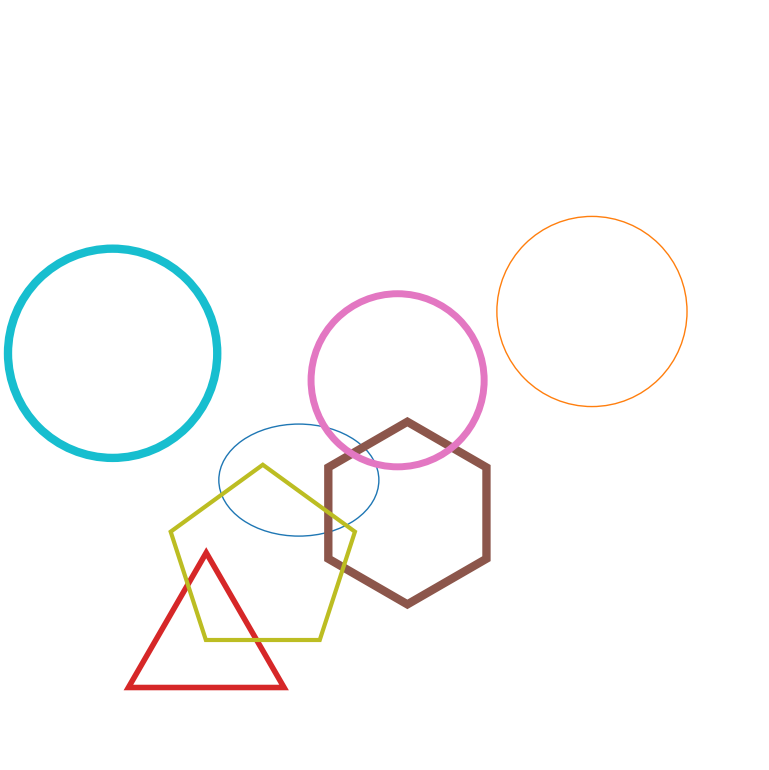[{"shape": "oval", "thickness": 0.5, "radius": 0.52, "center": [0.388, 0.377]}, {"shape": "circle", "thickness": 0.5, "radius": 0.62, "center": [0.769, 0.595]}, {"shape": "triangle", "thickness": 2, "radius": 0.58, "center": [0.268, 0.165]}, {"shape": "hexagon", "thickness": 3, "radius": 0.59, "center": [0.529, 0.334]}, {"shape": "circle", "thickness": 2.5, "radius": 0.56, "center": [0.516, 0.506]}, {"shape": "pentagon", "thickness": 1.5, "radius": 0.63, "center": [0.341, 0.271]}, {"shape": "circle", "thickness": 3, "radius": 0.68, "center": [0.146, 0.541]}]